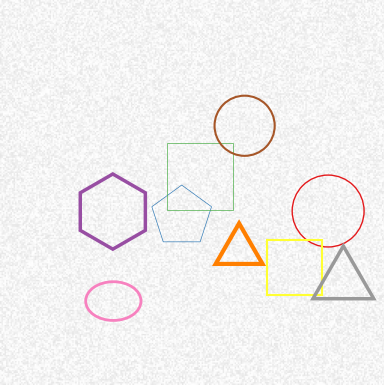[{"shape": "circle", "thickness": 1, "radius": 0.47, "center": [0.852, 0.452]}, {"shape": "pentagon", "thickness": 0.5, "radius": 0.41, "center": [0.472, 0.438]}, {"shape": "square", "thickness": 0.5, "radius": 0.43, "center": [0.519, 0.542]}, {"shape": "hexagon", "thickness": 2.5, "radius": 0.49, "center": [0.293, 0.45]}, {"shape": "triangle", "thickness": 3, "radius": 0.35, "center": [0.621, 0.35]}, {"shape": "square", "thickness": 1.5, "radius": 0.36, "center": [0.765, 0.305]}, {"shape": "circle", "thickness": 1.5, "radius": 0.39, "center": [0.635, 0.673]}, {"shape": "oval", "thickness": 2, "radius": 0.36, "center": [0.294, 0.218]}, {"shape": "triangle", "thickness": 2.5, "radius": 0.46, "center": [0.892, 0.27]}]